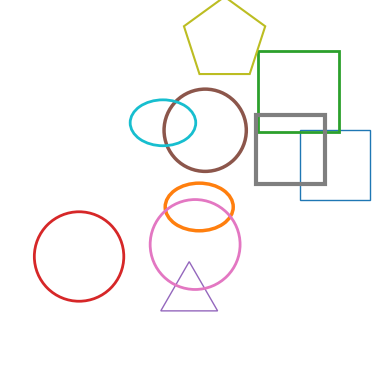[{"shape": "square", "thickness": 1, "radius": 0.46, "center": [0.869, 0.571]}, {"shape": "oval", "thickness": 2.5, "radius": 0.44, "center": [0.517, 0.462]}, {"shape": "square", "thickness": 2, "radius": 0.53, "center": [0.776, 0.763]}, {"shape": "circle", "thickness": 2, "radius": 0.58, "center": [0.205, 0.334]}, {"shape": "triangle", "thickness": 1, "radius": 0.43, "center": [0.491, 0.235]}, {"shape": "circle", "thickness": 2.5, "radius": 0.53, "center": [0.533, 0.662]}, {"shape": "circle", "thickness": 2, "radius": 0.58, "center": [0.507, 0.365]}, {"shape": "square", "thickness": 3, "radius": 0.45, "center": [0.755, 0.612]}, {"shape": "pentagon", "thickness": 1.5, "radius": 0.55, "center": [0.583, 0.897]}, {"shape": "oval", "thickness": 2, "radius": 0.43, "center": [0.423, 0.681]}]